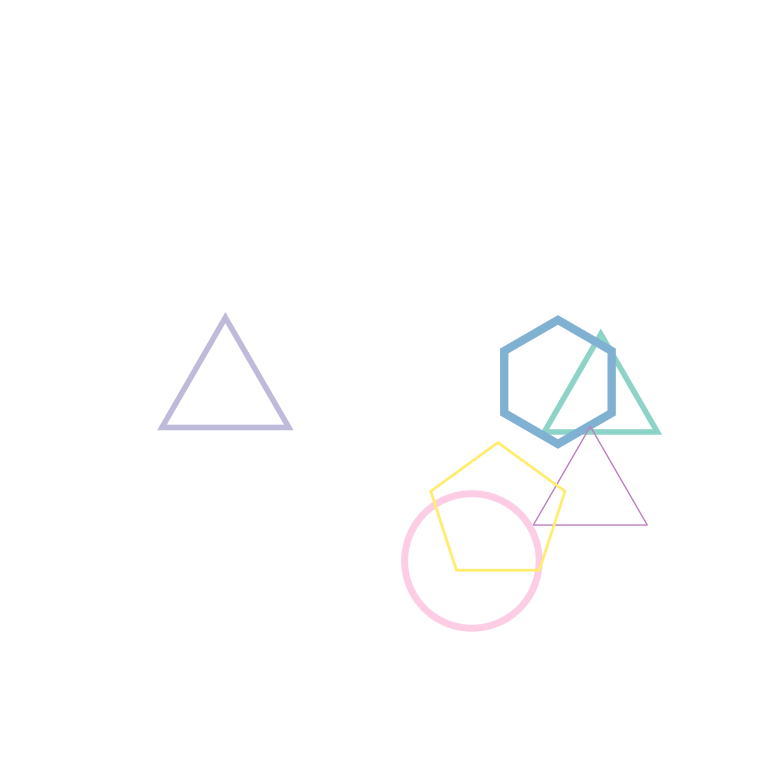[{"shape": "triangle", "thickness": 2, "radius": 0.42, "center": [0.78, 0.481]}, {"shape": "triangle", "thickness": 2, "radius": 0.48, "center": [0.293, 0.492]}, {"shape": "hexagon", "thickness": 3, "radius": 0.4, "center": [0.725, 0.504]}, {"shape": "circle", "thickness": 2.5, "radius": 0.44, "center": [0.613, 0.272]}, {"shape": "triangle", "thickness": 0.5, "radius": 0.43, "center": [0.767, 0.361]}, {"shape": "pentagon", "thickness": 1, "radius": 0.46, "center": [0.647, 0.334]}]